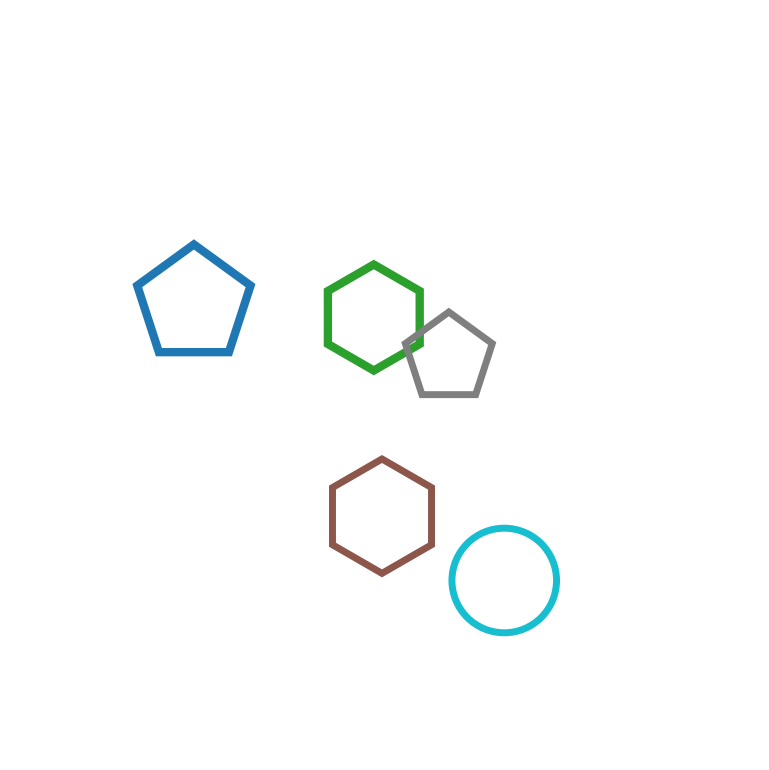[{"shape": "pentagon", "thickness": 3, "radius": 0.39, "center": [0.252, 0.605]}, {"shape": "hexagon", "thickness": 3, "radius": 0.34, "center": [0.485, 0.588]}, {"shape": "hexagon", "thickness": 2.5, "radius": 0.37, "center": [0.496, 0.33]}, {"shape": "pentagon", "thickness": 2.5, "radius": 0.3, "center": [0.583, 0.535]}, {"shape": "circle", "thickness": 2.5, "radius": 0.34, "center": [0.655, 0.246]}]